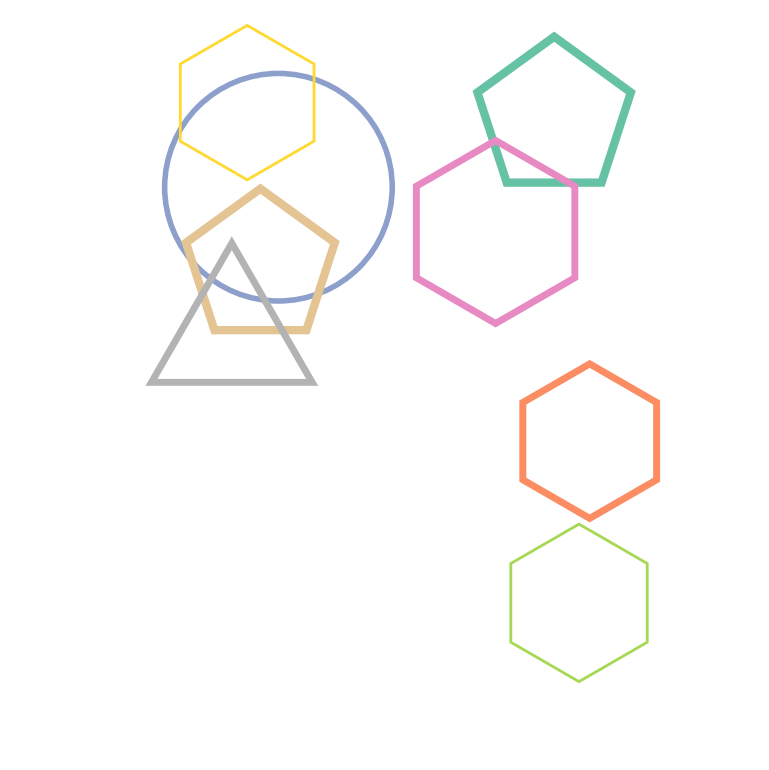[{"shape": "pentagon", "thickness": 3, "radius": 0.52, "center": [0.72, 0.848]}, {"shape": "hexagon", "thickness": 2.5, "radius": 0.5, "center": [0.766, 0.427]}, {"shape": "circle", "thickness": 2, "radius": 0.74, "center": [0.362, 0.757]}, {"shape": "hexagon", "thickness": 2.5, "radius": 0.59, "center": [0.644, 0.699]}, {"shape": "hexagon", "thickness": 1, "radius": 0.51, "center": [0.752, 0.217]}, {"shape": "hexagon", "thickness": 1, "radius": 0.5, "center": [0.321, 0.867]}, {"shape": "pentagon", "thickness": 3, "radius": 0.51, "center": [0.338, 0.653]}, {"shape": "triangle", "thickness": 2.5, "radius": 0.6, "center": [0.301, 0.564]}]